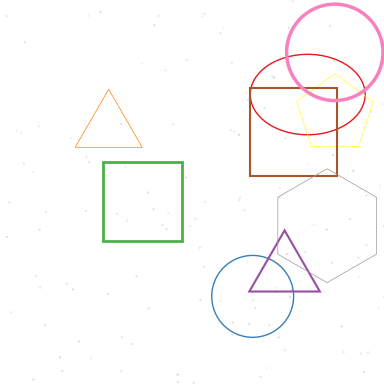[{"shape": "oval", "thickness": 1, "radius": 0.75, "center": [0.799, 0.754]}, {"shape": "circle", "thickness": 1, "radius": 0.53, "center": [0.656, 0.23]}, {"shape": "square", "thickness": 2, "radius": 0.51, "center": [0.371, 0.478]}, {"shape": "triangle", "thickness": 1.5, "radius": 0.53, "center": [0.739, 0.296]}, {"shape": "triangle", "thickness": 0.5, "radius": 0.5, "center": [0.282, 0.668]}, {"shape": "pentagon", "thickness": 0.5, "radius": 0.52, "center": [0.87, 0.704]}, {"shape": "square", "thickness": 1.5, "radius": 0.57, "center": [0.762, 0.657]}, {"shape": "circle", "thickness": 2.5, "radius": 0.63, "center": [0.87, 0.864]}, {"shape": "hexagon", "thickness": 0.5, "radius": 0.74, "center": [0.85, 0.414]}]